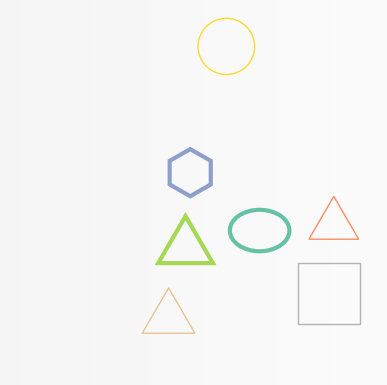[{"shape": "oval", "thickness": 3, "radius": 0.38, "center": [0.67, 0.401]}, {"shape": "triangle", "thickness": 1, "radius": 0.37, "center": [0.861, 0.416]}, {"shape": "hexagon", "thickness": 3, "radius": 0.31, "center": [0.491, 0.552]}, {"shape": "triangle", "thickness": 3, "radius": 0.41, "center": [0.479, 0.357]}, {"shape": "circle", "thickness": 1, "radius": 0.37, "center": [0.584, 0.879]}, {"shape": "triangle", "thickness": 1, "radius": 0.39, "center": [0.435, 0.174]}, {"shape": "square", "thickness": 1, "radius": 0.4, "center": [0.849, 0.237]}]